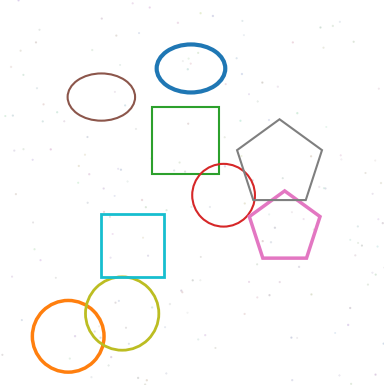[{"shape": "oval", "thickness": 3, "radius": 0.45, "center": [0.496, 0.822]}, {"shape": "circle", "thickness": 2.5, "radius": 0.47, "center": [0.177, 0.126]}, {"shape": "square", "thickness": 1.5, "radius": 0.43, "center": [0.481, 0.636]}, {"shape": "circle", "thickness": 1.5, "radius": 0.41, "center": [0.581, 0.493]}, {"shape": "oval", "thickness": 1.5, "radius": 0.44, "center": [0.263, 0.748]}, {"shape": "pentagon", "thickness": 2.5, "radius": 0.48, "center": [0.739, 0.408]}, {"shape": "pentagon", "thickness": 1.5, "radius": 0.58, "center": [0.726, 0.574]}, {"shape": "circle", "thickness": 2, "radius": 0.48, "center": [0.317, 0.186]}, {"shape": "square", "thickness": 2, "radius": 0.4, "center": [0.344, 0.362]}]